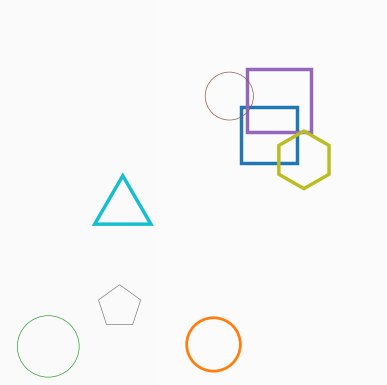[{"shape": "square", "thickness": 2.5, "radius": 0.36, "center": [0.695, 0.65]}, {"shape": "circle", "thickness": 2, "radius": 0.35, "center": [0.551, 0.105]}, {"shape": "circle", "thickness": 0.5, "radius": 0.4, "center": [0.124, 0.1]}, {"shape": "square", "thickness": 2.5, "radius": 0.41, "center": [0.72, 0.74]}, {"shape": "circle", "thickness": 0.5, "radius": 0.31, "center": [0.592, 0.75]}, {"shape": "pentagon", "thickness": 0.5, "radius": 0.29, "center": [0.309, 0.203]}, {"shape": "hexagon", "thickness": 2.5, "radius": 0.37, "center": [0.784, 0.585]}, {"shape": "triangle", "thickness": 2.5, "radius": 0.42, "center": [0.317, 0.46]}]